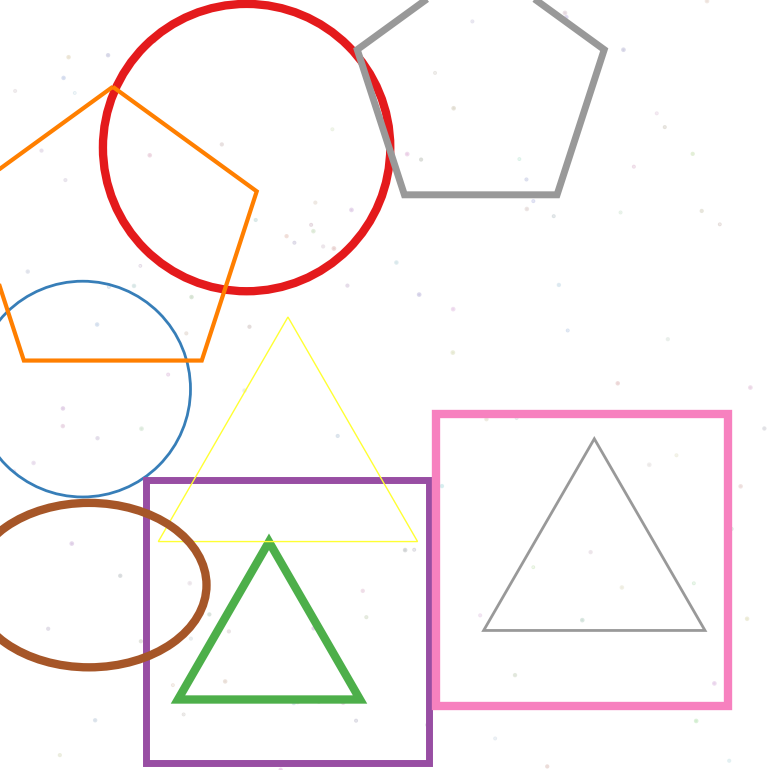[{"shape": "circle", "thickness": 3, "radius": 0.93, "center": [0.32, 0.808]}, {"shape": "circle", "thickness": 1, "radius": 0.7, "center": [0.107, 0.495]}, {"shape": "triangle", "thickness": 3, "radius": 0.68, "center": [0.349, 0.16]}, {"shape": "square", "thickness": 2.5, "radius": 0.92, "center": [0.373, 0.193]}, {"shape": "pentagon", "thickness": 1.5, "radius": 0.98, "center": [0.146, 0.691]}, {"shape": "triangle", "thickness": 0.5, "radius": 0.97, "center": [0.374, 0.394]}, {"shape": "oval", "thickness": 3, "radius": 0.76, "center": [0.116, 0.24]}, {"shape": "square", "thickness": 3, "radius": 0.95, "center": [0.756, 0.273]}, {"shape": "pentagon", "thickness": 2.5, "radius": 0.84, "center": [0.624, 0.883]}, {"shape": "triangle", "thickness": 1, "radius": 0.83, "center": [0.772, 0.264]}]